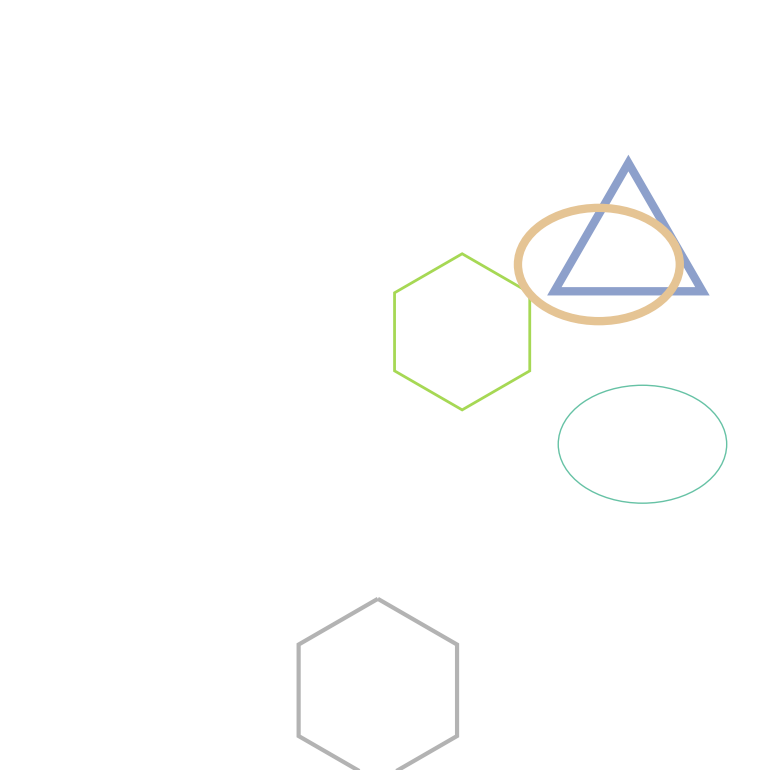[{"shape": "oval", "thickness": 0.5, "radius": 0.55, "center": [0.834, 0.423]}, {"shape": "triangle", "thickness": 3, "radius": 0.56, "center": [0.816, 0.677]}, {"shape": "hexagon", "thickness": 1, "radius": 0.51, "center": [0.6, 0.569]}, {"shape": "oval", "thickness": 3, "radius": 0.53, "center": [0.778, 0.656]}, {"shape": "hexagon", "thickness": 1.5, "radius": 0.59, "center": [0.491, 0.104]}]